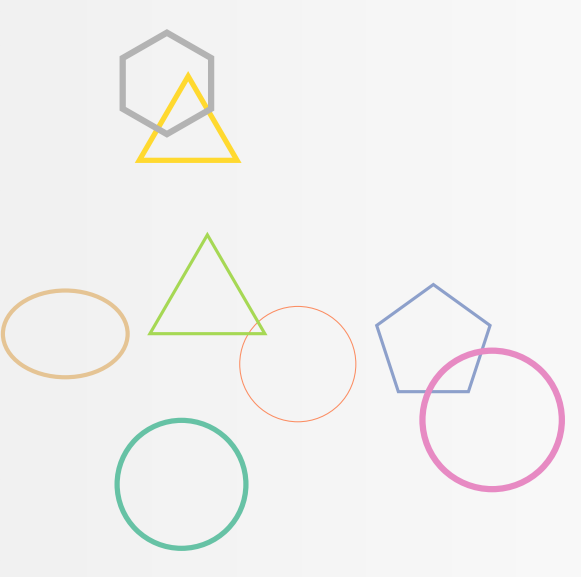[{"shape": "circle", "thickness": 2.5, "radius": 0.55, "center": [0.312, 0.16]}, {"shape": "circle", "thickness": 0.5, "radius": 0.5, "center": [0.512, 0.369]}, {"shape": "pentagon", "thickness": 1.5, "radius": 0.51, "center": [0.746, 0.404]}, {"shape": "circle", "thickness": 3, "radius": 0.6, "center": [0.847, 0.272]}, {"shape": "triangle", "thickness": 1.5, "radius": 0.57, "center": [0.357, 0.478]}, {"shape": "triangle", "thickness": 2.5, "radius": 0.49, "center": [0.324, 0.77]}, {"shape": "oval", "thickness": 2, "radius": 0.54, "center": [0.112, 0.421]}, {"shape": "hexagon", "thickness": 3, "radius": 0.44, "center": [0.287, 0.855]}]